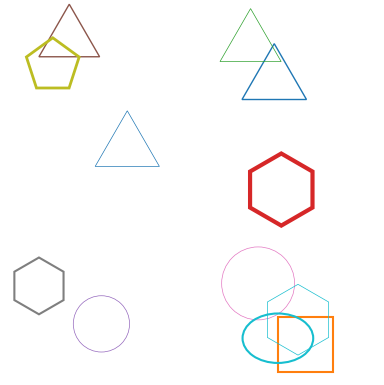[{"shape": "triangle", "thickness": 0.5, "radius": 0.48, "center": [0.331, 0.616]}, {"shape": "triangle", "thickness": 1, "radius": 0.48, "center": [0.712, 0.79]}, {"shape": "square", "thickness": 1.5, "radius": 0.36, "center": [0.794, 0.104]}, {"shape": "triangle", "thickness": 0.5, "radius": 0.46, "center": [0.651, 0.886]}, {"shape": "hexagon", "thickness": 3, "radius": 0.47, "center": [0.731, 0.508]}, {"shape": "circle", "thickness": 0.5, "radius": 0.37, "center": [0.263, 0.159]}, {"shape": "triangle", "thickness": 1, "radius": 0.45, "center": [0.18, 0.898]}, {"shape": "circle", "thickness": 0.5, "radius": 0.47, "center": [0.67, 0.264]}, {"shape": "hexagon", "thickness": 1.5, "radius": 0.37, "center": [0.101, 0.257]}, {"shape": "pentagon", "thickness": 2, "radius": 0.36, "center": [0.137, 0.83]}, {"shape": "oval", "thickness": 1.5, "radius": 0.46, "center": [0.722, 0.122]}, {"shape": "hexagon", "thickness": 0.5, "radius": 0.46, "center": [0.774, 0.17]}]